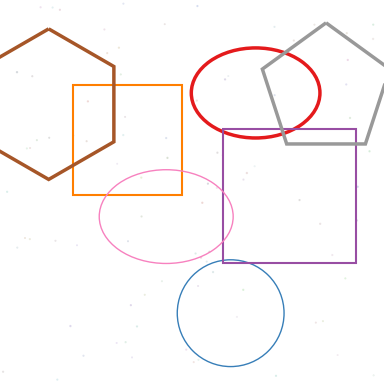[{"shape": "oval", "thickness": 2.5, "radius": 0.84, "center": [0.664, 0.759]}, {"shape": "circle", "thickness": 1, "radius": 0.69, "center": [0.599, 0.187]}, {"shape": "square", "thickness": 1.5, "radius": 0.87, "center": [0.752, 0.491]}, {"shape": "square", "thickness": 1.5, "radius": 0.71, "center": [0.331, 0.636]}, {"shape": "hexagon", "thickness": 2.5, "radius": 0.98, "center": [0.126, 0.729]}, {"shape": "oval", "thickness": 1, "radius": 0.87, "center": [0.432, 0.437]}, {"shape": "pentagon", "thickness": 2.5, "radius": 0.87, "center": [0.847, 0.767]}]